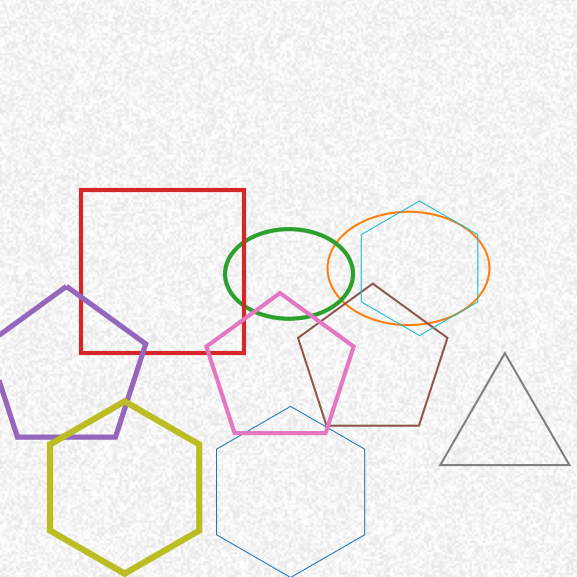[{"shape": "hexagon", "thickness": 0.5, "radius": 0.74, "center": [0.503, 0.147]}, {"shape": "oval", "thickness": 1, "radius": 0.7, "center": [0.707, 0.534]}, {"shape": "oval", "thickness": 2, "radius": 0.55, "center": [0.5, 0.525]}, {"shape": "square", "thickness": 2, "radius": 0.7, "center": [0.282, 0.529]}, {"shape": "pentagon", "thickness": 2.5, "radius": 0.72, "center": [0.115, 0.359]}, {"shape": "pentagon", "thickness": 1, "radius": 0.68, "center": [0.645, 0.372]}, {"shape": "pentagon", "thickness": 2, "radius": 0.67, "center": [0.485, 0.358]}, {"shape": "triangle", "thickness": 1, "radius": 0.65, "center": [0.874, 0.258]}, {"shape": "hexagon", "thickness": 3, "radius": 0.75, "center": [0.216, 0.155]}, {"shape": "hexagon", "thickness": 0.5, "radius": 0.58, "center": [0.726, 0.535]}]